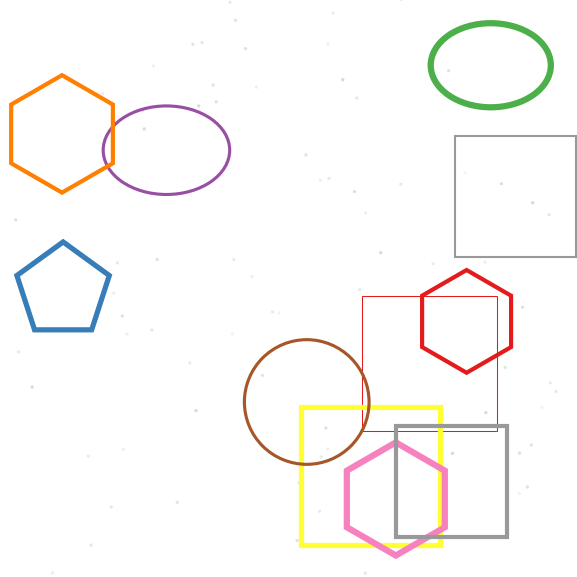[{"shape": "hexagon", "thickness": 2, "radius": 0.44, "center": [0.808, 0.443]}, {"shape": "square", "thickness": 0.5, "radius": 0.58, "center": [0.744, 0.37]}, {"shape": "pentagon", "thickness": 2.5, "radius": 0.42, "center": [0.109, 0.496]}, {"shape": "oval", "thickness": 3, "radius": 0.52, "center": [0.85, 0.886]}, {"shape": "oval", "thickness": 1.5, "radius": 0.55, "center": [0.288, 0.739]}, {"shape": "hexagon", "thickness": 2, "radius": 0.51, "center": [0.107, 0.767]}, {"shape": "square", "thickness": 2.5, "radius": 0.6, "center": [0.642, 0.175]}, {"shape": "circle", "thickness": 1.5, "radius": 0.54, "center": [0.531, 0.303]}, {"shape": "hexagon", "thickness": 3, "radius": 0.49, "center": [0.685, 0.135]}, {"shape": "square", "thickness": 1, "radius": 0.52, "center": [0.893, 0.658]}, {"shape": "square", "thickness": 2, "radius": 0.48, "center": [0.782, 0.166]}]